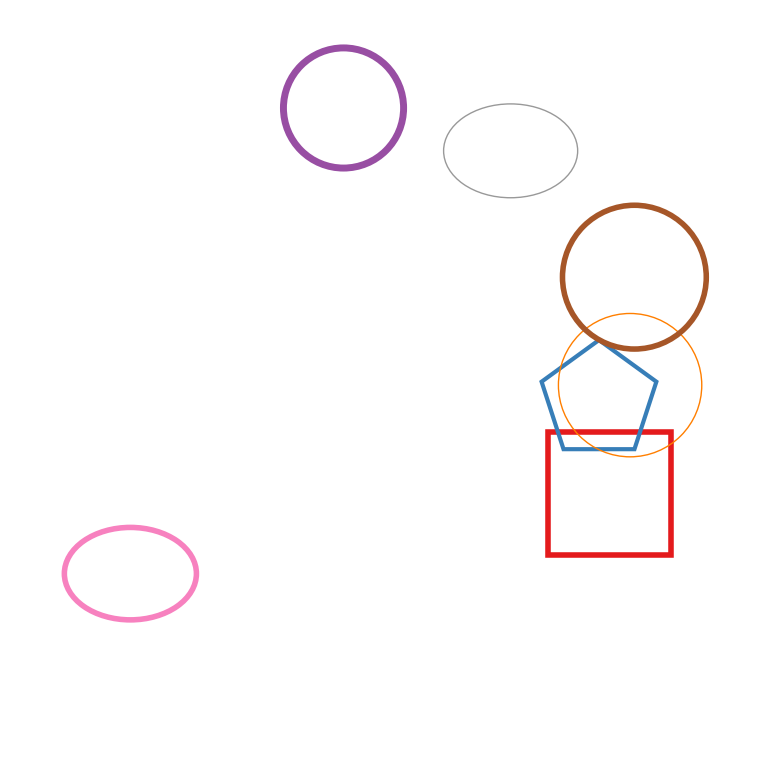[{"shape": "square", "thickness": 2, "radius": 0.4, "center": [0.792, 0.359]}, {"shape": "pentagon", "thickness": 1.5, "radius": 0.39, "center": [0.778, 0.48]}, {"shape": "circle", "thickness": 2.5, "radius": 0.39, "center": [0.446, 0.86]}, {"shape": "circle", "thickness": 0.5, "radius": 0.47, "center": [0.818, 0.5]}, {"shape": "circle", "thickness": 2, "radius": 0.47, "center": [0.824, 0.64]}, {"shape": "oval", "thickness": 2, "radius": 0.43, "center": [0.169, 0.255]}, {"shape": "oval", "thickness": 0.5, "radius": 0.44, "center": [0.663, 0.804]}]